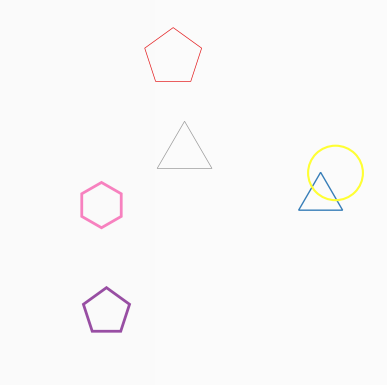[{"shape": "pentagon", "thickness": 0.5, "radius": 0.39, "center": [0.447, 0.851]}, {"shape": "triangle", "thickness": 1, "radius": 0.33, "center": [0.827, 0.487]}, {"shape": "pentagon", "thickness": 2, "radius": 0.31, "center": [0.275, 0.19]}, {"shape": "circle", "thickness": 1.5, "radius": 0.35, "center": [0.866, 0.551]}, {"shape": "hexagon", "thickness": 2, "radius": 0.29, "center": [0.262, 0.467]}, {"shape": "triangle", "thickness": 0.5, "radius": 0.41, "center": [0.476, 0.603]}]